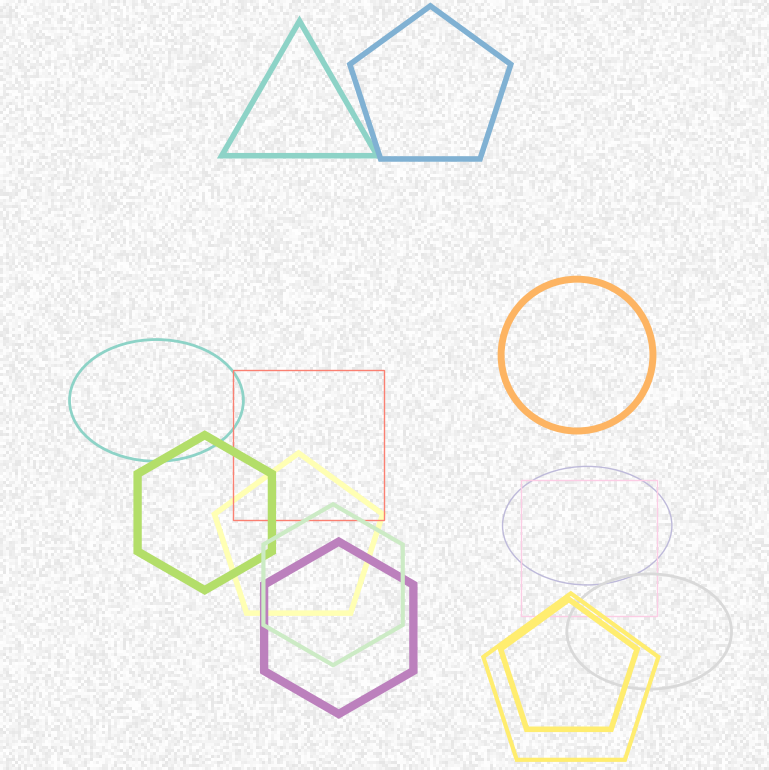[{"shape": "oval", "thickness": 1, "radius": 0.56, "center": [0.203, 0.48]}, {"shape": "triangle", "thickness": 2, "radius": 0.58, "center": [0.389, 0.856]}, {"shape": "pentagon", "thickness": 2, "radius": 0.57, "center": [0.388, 0.297]}, {"shape": "oval", "thickness": 0.5, "radius": 0.55, "center": [0.763, 0.317]}, {"shape": "square", "thickness": 0.5, "radius": 0.49, "center": [0.401, 0.423]}, {"shape": "pentagon", "thickness": 2, "radius": 0.55, "center": [0.559, 0.882]}, {"shape": "circle", "thickness": 2.5, "radius": 0.49, "center": [0.749, 0.539]}, {"shape": "hexagon", "thickness": 3, "radius": 0.5, "center": [0.266, 0.334]}, {"shape": "square", "thickness": 0.5, "radius": 0.44, "center": [0.765, 0.288]}, {"shape": "oval", "thickness": 1, "radius": 0.53, "center": [0.843, 0.18]}, {"shape": "hexagon", "thickness": 3, "radius": 0.56, "center": [0.44, 0.185]}, {"shape": "hexagon", "thickness": 1.5, "radius": 0.52, "center": [0.433, 0.241]}, {"shape": "pentagon", "thickness": 1.5, "radius": 0.6, "center": [0.741, 0.11]}, {"shape": "pentagon", "thickness": 2, "radius": 0.47, "center": [0.739, 0.128]}]